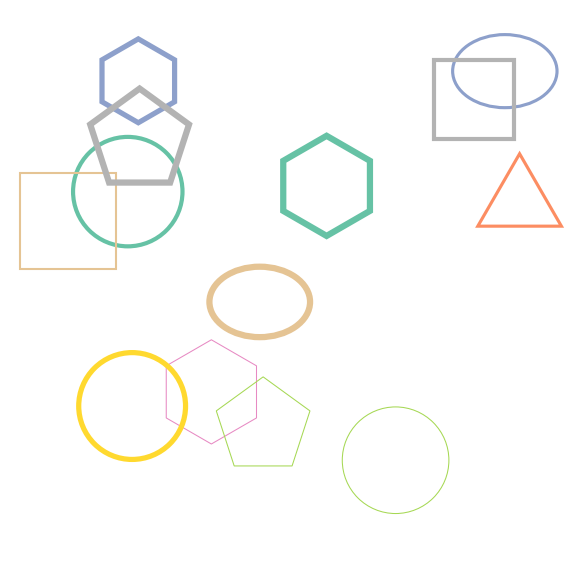[{"shape": "hexagon", "thickness": 3, "radius": 0.43, "center": [0.566, 0.677]}, {"shape": "circle", "thickness": 2, "radius": 0.47, "center": [0.221, 0.667]}, {"shape": "triangle", "thickness": 1.5, "radius": 0.42, "center": [0.9, 0.649]}, {"shape": "oval", "thickness": 1.5, "radius": 0.45, "center": [0.874, 0.876]}, {"shape": "hexagon", "thickness": 2.5, "radius": 0.36, "center": [0.239, 0.859]}, {"shape": "hexagon", "thickness": 0.5, "radius": 0.45, "center": [0.366, 0.321]}, {"shape": "circle", "thickness": 0.5, "radius": 0.46, "center": [0.685, 0.202]}, {"shape": "pentagon", "thickness": 0.5, "radius": 0.43, "center": [0.456, 0.261]}, {"shape": "circle", "thickness": 2.5, "radius": 0.46, "center": [0.229, 0.296]}, {"shape": "square", "thickness": 1, "radius": 0.42, "center": [0.118, 0.616]}, {"shape": "oval", "thickness": 3, "radius": 0.44, "center": [0.45, 0.476]}, {"shape": "square", "thickness": 2, "radius": 0.35, "center": [0.82, 0.827]}, {"shape": "pentagon", "thickness": 3, "radius": 0.45, "center": [0.242, 0.756]}]